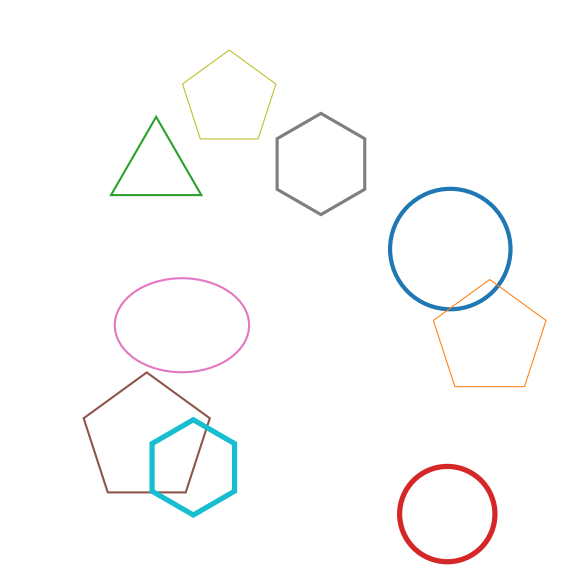[{"shape": "circle", "thickness": 2, "radius": 0.52, "center": [0.78, 0.568]}, {"shape": "pentagon", "thickness": 0.5, "radius": 0.51, "center": [0.848, 0.413]}, {"shape": "triangle", "thickness": 1, "radius": 0.45, "center": [0.27, 0.706]}, {"shape": "circle", "thickness": 2.5, "radius": 0.41, "center": [0.775, 0.109]}, {"shape": "pentagon", "thickness": 1, "radius": 0.57, "center": [0.254, 0.239]}, {"shape": "oval", "thickness": 1, "radius": 0.58, "center": [0.315, 0.436]}, {"shape": "hexagon", "thickness": 1.5, "radius": 0.44, "center": [0.556, 0.715]}, {"shape": "pentagon", "thickness": 0.5, "radius": 0.43, "center": [0.397, 0.827]}, {"shape": "hexagon", "thickness": 2.5, "radius": 0.41, "center": [0.335, 0.19]}]